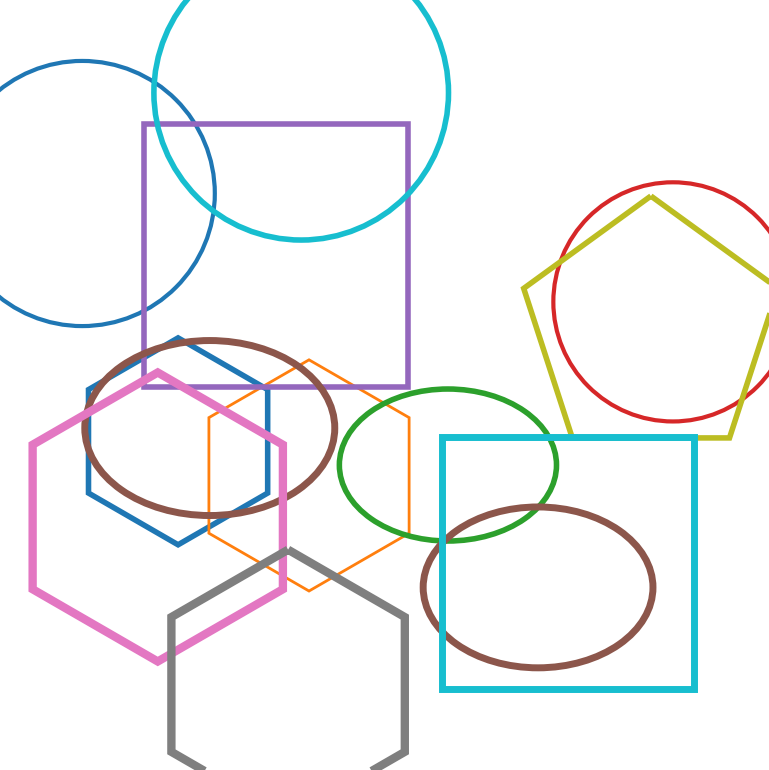[{"shape": "hexagon", "thickness": 2, "radius": 0.67, "center": [0.231, 0.427]}, {"shape": "circle", "thickness": 1.5, "radius": 0.86, "center": [0.107, 0.749]}, {"shape": "hexagon", "thickness": 1, "radius": 0.75, "center": [0.401, 0.383]}, {"shape": "oval", "thickness": 2, "radius": 0.71, "center": [0.582, 0.396]}, {"shape": "circle", "thickness": 1.5, "radius": 0.78, "center": [0.874, 0.608]}, {"shape": "square", "thickness": 2, "radius": 0.86, "center": [0.358, 0.668]}, {"shape": "oval", "thickness": 2.5, "radius": 0.81, "center": [0.272, 0.444]}, {"shape": "oval", "thickness": 2.5, "radius": 0.75, "center": [0.699, 0.237]}, {"shape": "hexagon", "thickness": 3, "radius": 0.94, "center": [0.205, 0.329]}, {"shape": "hexagon", "thickness": 3, "radius": 0.88, "center": [0.374, 0.111]}, {"shape": "pentagon", "thickness": 2, "radius": 0.87, "center": [0.845, 0.572]}, {"shape": "circle", "thickness": 2, "radius": 0.96, "center": [0.391, 0.88]}, {"shape": "square", "thickness": 2.5, "radius": 0.82, "center": [0.738, 0.269]}]